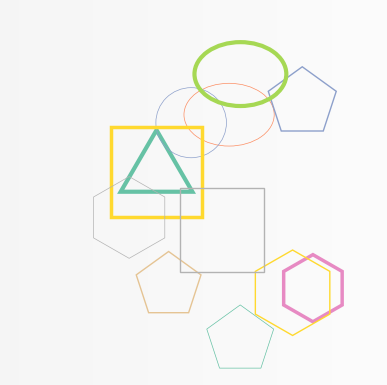[{"shape": "pentagon", "thickness": 0.5, "radius": 0.45, "center": [0.62, 0.117]}, {"shape": "triangle", "thickness": 3, "radius": 0.53, "center": [0.404, 0.555]}, {"shape": "oval", "thickness": 0.5, "radius": 0.58, "center": [0.591, 0.702]}, {"shape": "circle", "thickness": 0.5, "radius": 0.46, "center": [0.493, 0.681]}, {"shape": "pentagon", "thickness": 1, "radius": 0.46, "center": [0.78, 0.734]}, {"shape": "hexagon", "thickness": 2.5, "radius": 0.44, "center": [0.808, 0.251]}, {"shape": "oval", "thickness": 3, "radius": 0.59, "center": [0.62, 0.808]}, {"shape": "hexagon", "thickness": 1, "radius": 0.55, "center": [0.755, 0.24]}, {"shape": "square", "thickness": 2.5, "radius": 0.59, "center": [0.404, 0.554]}, {"shape": "pentagon", "thickness": 1, "radius": 0.44, "center": [0.435, 0.259]}, {"shape": "square", "thickness": 1, "radius": 0.54, "center": [0.573, 0.404]}, {"shape": "hexagon", "thickness": 0.5, "radius": 0.53, "center": [0.333, 0.435]}]